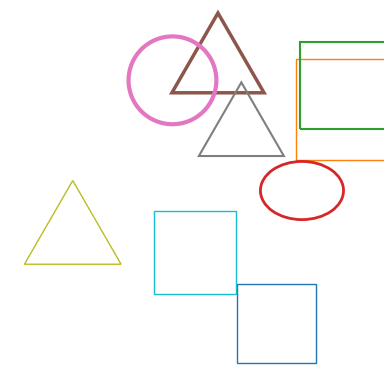[{"shape": "square", "thickness": 1, "radius": 0.51, "center": [0.718, 0.159]}, {"shape": "square", "thickness": 1, "radius": 0.65, "center": [0.899, 0.715]}, {"shape": "square", "thickness": 1.5, "radius": 0.56, "center": [0.891, 0.777]}, {"shape": "oval", "thickness": 2, "radius": 0.54, "center": [0.784, 0.505]}, {"shape": "triangle", "thickness": 2.5, "radius": 0.69, "center": [0.566, 0.828]}, {"shape": "circle", "thickness": 3, "radius": 0.57, "center": [0.448, 0.791]}, {"shape": "triangle", "thickness": 1.5, "radius": 0.64, "center": [0.627, 0.659]}, {"shape": "triangle", "thickness": 1, "radius": 0.72, "center": [0.189, 0.386]}, {"shape": "square", "thickness": 1, "radius": 0.54, "center": [0.506, 0.344]}]